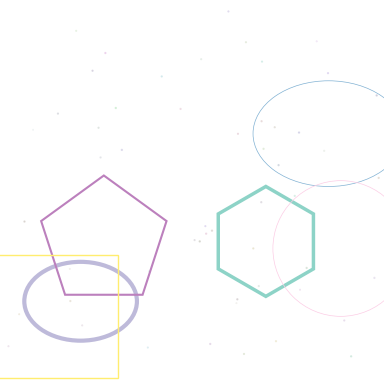[{"shape": "hexagon", "thickness": 2.5, "radius": 0.71, "center": [0.691, 0.373]}, {"shape": "oval", "thickness": 3, "radius": 0.73, "center": [0.209, 0.218]}, {"shape": "oval", "thickness": 0.5, "radius": 0.98, "center": [0.853, 0.653]}, {"shape": "circle", "thickness": 0.5, "radius": 0.88, "center": [0.885, 0.355]}, {"shape": "pentagon", "thickness": 1.5, "radius": 0.86, "center": [0.27, 0.373]}, {"shape": "square", "thickness": 1, "radius": 0.8, "center": [0.145, 0.178]}]